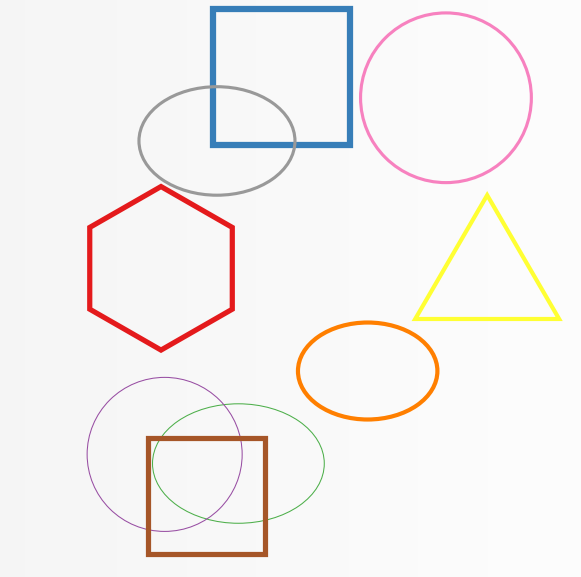[{"shape": "hexagon", "thickness": 2.5, "radius": 0.71, "center": [0.277, 0.535]}, {"shape": "square", "thickness": 3, "radius": 0.59, "center": [0.485, 0.866]}, {"shape": "oval", "thickness": 0.5, "radius": 0.74, "center": [0.41, 0.196]}, {"shape": "circle", "thickness": 0.5, "radius": 0.67, "center": [0.283, 0.212]}, {"shape": "oval", "thickness": 2, "radius": 0.6, "center": [0.633, 0.357]}, {"shape": "triangle", "thickness": 2, "radius": 0.71, "center": [0.838, 0.518]}, {"shape": "square", "thickness": 2.5, "radius": 0.5, "center": [0.355, 0.14]}, {"shape": "circle", "thickness": 1.5, "radius": 0.73, "center": [0.767, 0.83]}, {"shape": "oval", "thickness": 1.5, "radius": 0.67, "center": [0.373, 0.755]}]